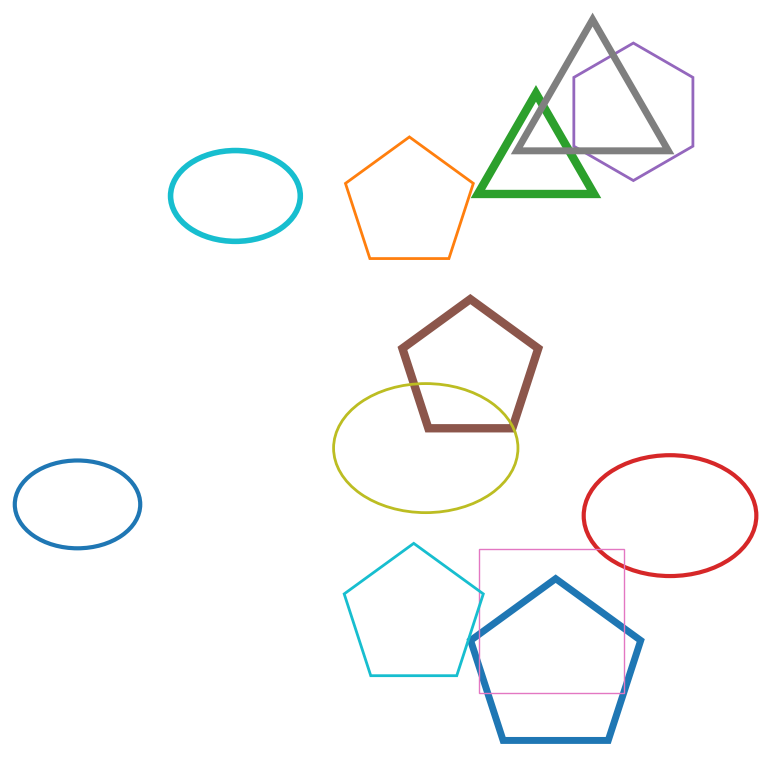[{"shape": "pentagon", "thickness": 2.5, "radius": 0.58, "center": [0.722, 0.132]}, {"shape": "oval", "thickness": 1.5, "radius": 0.41, "center": [0.101, 0.345]}, {"shape": "pentagon", "thickness": 1, "radius": 0.44, "center": [0.532, 0.735]}, {"shape": "triangle", "thickness": 3, "radius": 0.44, "center": [0.696, 0.792]}, {"shape": "oval", "thickness": 1.5, "radius": 0.56, "center": [0.87, 0.33]}, {"shape": "hexagon", "thickness": 1, "radius": 0.45, "center": [0.823, 0.855]}, {"shape": "pentagon", "thickness": 3, "radius": 0.46, "center": [0.611, 0.519]}, {"shape": "square", "thickness": 0.5, "radius": 0.47, "center": [0.716, 0.194]}, {"shape": "triangle", "thickness": 2.5, "radius": 0.57, "center": [0.77, 0.861]}, {"shape": "oval", "thickness": 1, "radius": 0.6, "center": [0.553, 0.418]}, {"shape": "oval", "thickness": 2, "radius": 0.42, "center": [0.306, 0.746]}, {"shape": "pentagon", "thickness": 1, "radius": 0.47, "center": [0.537, 0.199]}]